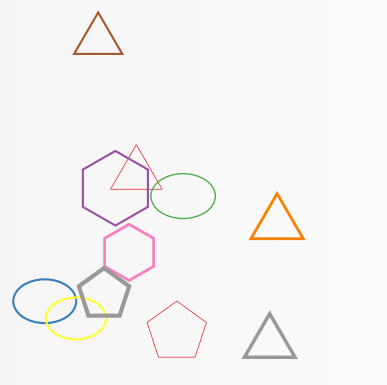[{"shape": "pentagon", "thickness": 0.5, "radius": 0.4, "center": [0.456, 0.137]}, {"shape": "triangle", "thickness": 0.5, "radius": 0.39, "center": [0.352, 0.547]}, {"shape": "oval", "thickness": 1.5, "radius": 0.41, "center": [0.115, 0.218]}, {"shape": "oval", "thickness": 1, "radius": 0.42, "center": [0.473, 0.491]}, {"shape": "hexagon", "thickness": 1.5, "radius": 0.48, "center": [0.298, 0.511]}, {"shape": "triangle", "thickness": 2, "radius": 0.39, "center": [0.715, 0.419]}, {"shape": "oval", "thickness": 1.5, "radius": 0.39, "center": [0.196, 0.173]}, {"shape": "triangle", "thickness": 1.5, "radius": 0.36, "center": [0.253, 0.896]}, {"shape": "hexagon", "thickness": 2, "radius": 0.36, "center": [0.333, 0.344]}, {"shape": "triangle", "thickness": 2.5, "radius": 0.38, "center": [0.696, 0.11]}, {"shape": "pentagon", "thickness": 3, "radius": 0.34, "center": [0.268, 0.235]}]